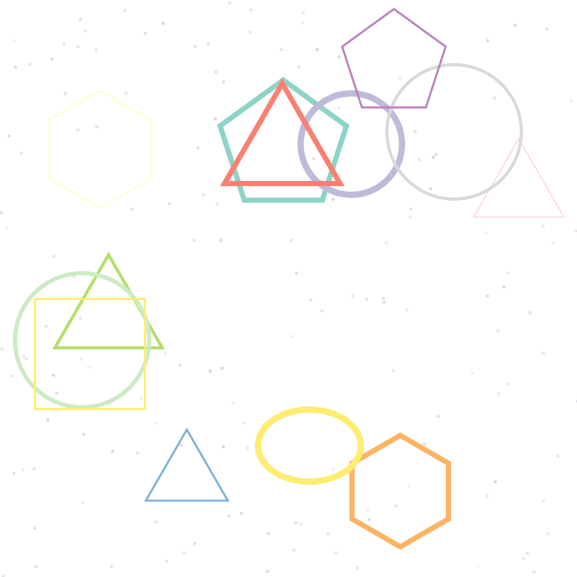[{"shape": "pentagon", "thickness": 2.5, "radius": 0.57, "center": [0.491, 0.746]}, {"shape": "hexagon", "thickness": 0.5, "radius": 0.51, "center": [0.173, 0.741]}, {"shape": "circle", "thickness": 3, "radius": 0.44, "center": [0.608, 0.75]}, {"shape": "triangle", "thickness": 2.5, "radius": 0.58, "center": [0.489, 0.739]}, {"shape": "triangle", "thickness": 1, "radius": 0.41, "center": [0.324, 0.173]}, {"shape": "hexagon", "thickness": 2.5, "radius": 0.48, "center": [0.693, 0.149]}, {"shape": "triangle", "thickness": 1.5, "radius": 0.54, "center": [0.188, 0.451]}, {"shape": "triangle", "thickness": 0.5, "radius": 0.45, "center": [0.898, 0.668]}, {"shape": "circle", "thickness": 1.5, "radius": 0.58, "center": [0.786, 0.771]}, {"shape": "pentagon", "thickness": 1, "radius": 0.47, "center": [0.682, 0.889]}, {"shape": "circle", "thickness": 2, "radius": 0.58, "center": [0.142, 0.41]}, {"shape": "oval", "thickness": 3, "radius": 0.45, "center": [0.536, 0.227]}, {"shape": "square", "thickness": 1, "radius": 0.48, "center": [0.156, 0.387]}]